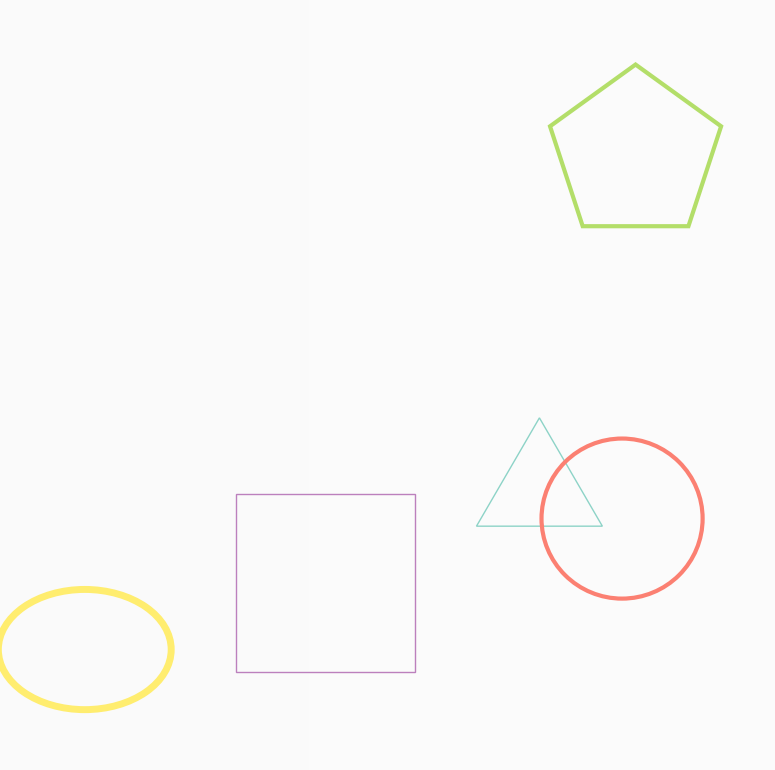[{"shape": "triangle", "thickness": 0.5, "radius": 0.47, "center": [0.696, 0.364]}, {"shape": "circle", "thickness": 1.5, "radius": 0.52, "center": [0.803, 0.327]}, {"shape": "pentagon", "thickness": 1.5, "radius": 0.58, "center": [0.82, 0.8]}, {"shape": "square", "thickness": 0.5, "radius": 0.58, "center": [0.42, 0.243]}, {"shape": "oval", "thickness": 2.5, "radius": 0.56, "center": [0.109, 0.156]}]